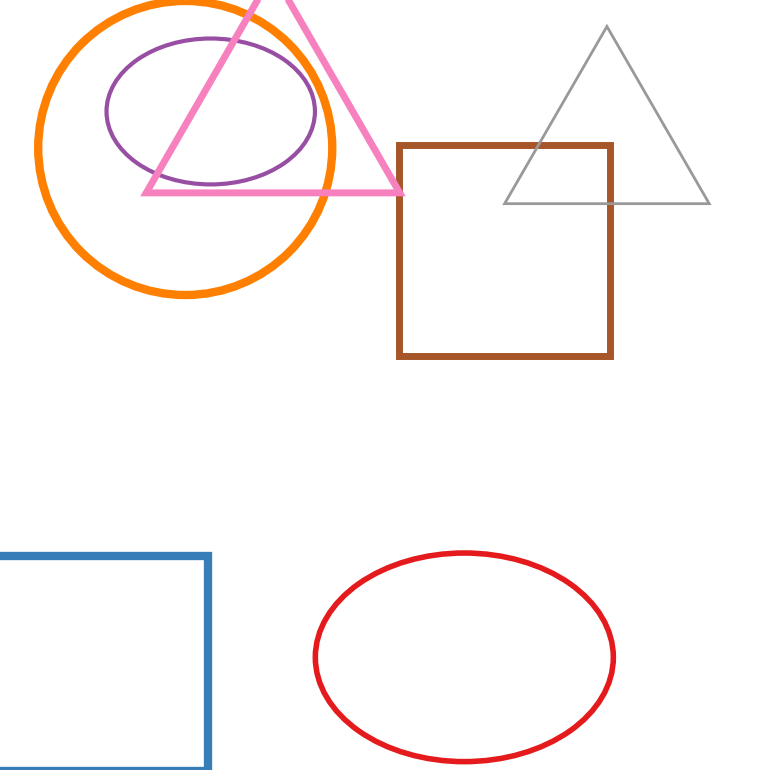[{"shape": "oval", "thickness": 2, "radius": 0.97, "center": [0.603, 0.146]}, {"shape": "square", "thickness": 3, "radius": 0.7, "center": [0.13, 0.138]}, {"shape": "oval", "thickness": 1.5, "radius": 0.68, "center": [0.274, 0.855]}, {"shape": "circle", "thickness": 3, "radius": 0.95, "center": [0.241, 0.808]}, {"shape": "square", "thickness": 2.5, "radius": 0.69, "center": [0.655, 0.674]}, {"shape": "triangle", "thickness": 2.5, "radius": 0.95, "center": [0.355, 0.845]}, {"shape": "triangle", "thickness": 1, "radius": 0.77, "center": [0.788, 0.812]}]